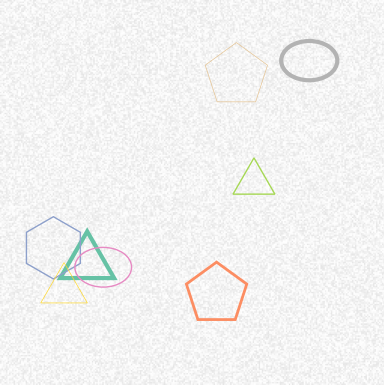[{"shape": "triangle", "thickness": 3, "radius": 0.4, "center": [0.226, 0.318]}, {"shape": "pentagon", "thickness": 2, "radius": 0.41, "center": [0.563, 0.237]}, {"shape": "hexagon", "thickness": 1, "radius": 0.4, "center": [0.139, 0.356]}, {"shape": "oval", "thickness": 1, "radius": 0.37, "center": [0.268, 0.306]}, {"shape": "triangle", "thickness": 1, "radius": 0.31, "center": [0.66, 0.527]}, {"shape": "triangle", "thickness": 0.5, "radius": 0.35, "center": [0.166, 0.248]}, {"shape": "pentagon", "thickness": 0.5, "radius": 0.43, "center": [0.614, 0.804]}, {"shape": "oval", "thickness": 3, "radius": 0.36, "center": [0.803, 0.843]}]